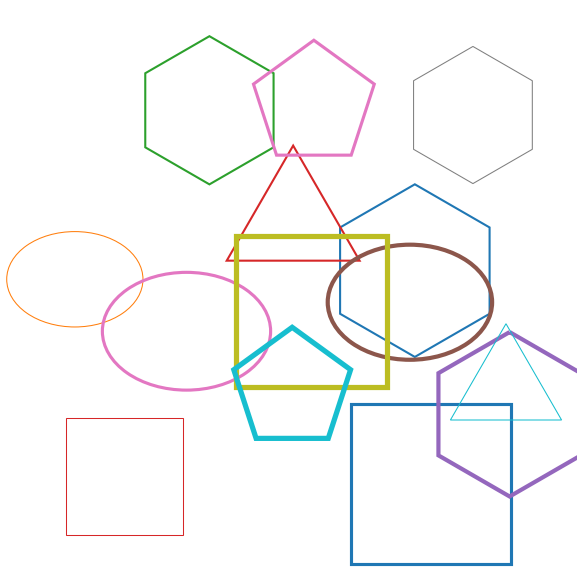[{"shape": "square", "thickness": 1.5, "radius": 0.69, "center": [0.746, 0.161]}, {"shape": "hexagon", "thickness": 1, "radius": 0.75, "center": [0.718, 0.531]}, {"shape": "oval", "thickness": 0.5, "radius": 0.59, "center": [0.13, 0.516]}, {"shape": "hexagon", "thickness": 1, "radius": 0.64, "center": [0.363, 0.808]}, {"shape": "square", "thickness": 0.5, "radius": 0.51, "center": [0.215, 0.174]}, {"shape": "triangle", "thickness": 1, "radius": 0.66, "center": [0.508, 0.614]}, {"shape": "hexagon", "thickness": 2, "radius": 0.71, "center": [0.882, 0.282]}, {"shape": "oval", "thickness": 2, "radius": 0.71, "center": [0.71, 0.476]}, {"shape": "oval", "thickness": 1.5, "radius": 0.73, "center": [0.323, 0.426]}, {"shape": "pentagon", "thickness": 1.5, "radius": 0.55, "center": [0.543, 0.819]}, {"shape": "hexagon", "thickness": 0.5, "radius": 0.59, "center": [0.819, 0.8]}, {"shape": "square", "thickness": 2.5, "radius": 0.65, "center": [0.54, 0.459]}, {"shape": "pentagon", "thickness": 2.5, "radius": 0.53, "center": [0.506, 0.326]}, {"shape": "triangle", "thickness": 0.5, "radius": 0.56, "center": [0.876, 0.327]}]